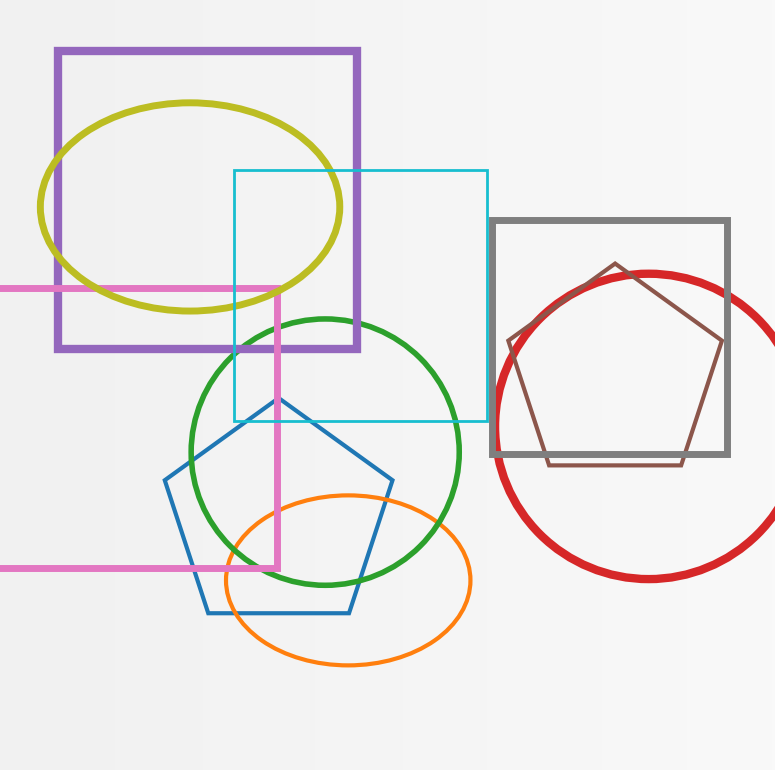[{"shape": "pentagon", "thickness": 1.5, "radius": 0.77, "center": [0.36, 0.329]}, {"shape": "oval", "thickness": 1.5, "radius": 0.79, "center": [0.449, 0.246]}, {"shape": "circle", "thickness": 2, "radius": 0.86, "center": [0.42, 0.413]}, {"shape": "circle", "thickness": 3, "radius": 0.99, "center": [0.837, 0.446]}, {"shape": "square", "thickness": 3, "radius": 0.97, "center": [0.268, 0.74]}, {"shape": "pentagon", "thickness": 1.5, "radius": 0.72, "center": [0.794, 0.513]}, {"shape": "square", "thickness": 2.5, "radius": 0.91, "center": [0.176, 0.445]}, {"shape": "square", "thickness": 2.5, "radius": 0.76, "center": [0.787, 0.562]}, {"shape": "oval", "thickness": 2.5, "radius": 0.97, "center": [0.245, 0.731]}, {"shape": "square", "thickness": 1, "radius": 0.82, "center": [0.465, 0.616]}]